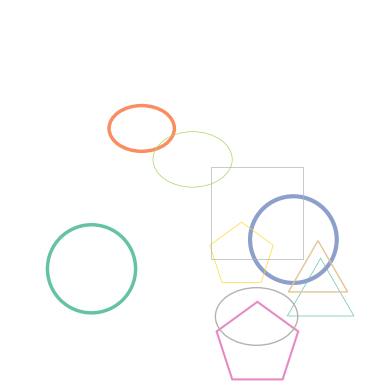[{"shape": "triangle", "thickness": 0.5, "radius": 0.5, "center": [0.833, 0.229]}, {"shape": "circle", "thickness": 2.5, "radius": 0.57, "center": [0.238, 0.302]}, {"shape": "oval", "thickness": 2.5, "radius": 0.42, "center": [0.368, 0.666]}, {"shape": "circle", "thickness": 3, "radius": 0.56, "center": [0.762, 0.378]}, {"shape": "pentagon", "thickness": 1.5, "radius": 0.56, "center": [0.669, 0.105]}, {"shape": "oval", "thickness": 0.5, "radius": 0.51, "center": [0.5, 0.586]}, {"shape": "pentagon", "thickness": 0.5, "radius": 0.43, "center": [0.627, 0.336]}, {"shape": "triangle", "thickness": 1, "radius": 0.44, "center": [0.826, 0.286]}, {"shape": "square", "thickness": 0.5, "radius": 0.6, "center": [0.667, 0.447]}, {"shape": "oval", "thickness": 1, "radius": 0.53, "center": [0.666, 0.178]}]